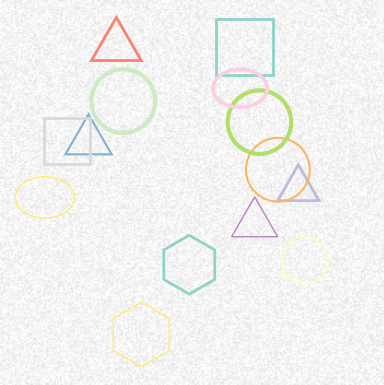[{"shape": "hexagon", "thickness": 2, "radius": 0.38, "center": [0.492, 0.313]}, {"shape": "square", "thickness": 2, "radius": 0.37, "center": [0.635, 0.878]}, {"shape": "circle", "thickness": 1, "radius": 0.3, "center": [0.792, 0.324]}, {"shape": "triangle", "thickness": 2, "radius": 0.31, "center": [0.775, 0.51]}, {"shape": "triangle", "thickness": 2, "radius": 0.37, "center": [0.302, 0.88]}, {"shape": "triangle", "thickness": 1.5, "radius": 0.35, "center": [0.23, 0.634]}, {"shape": "circle", "thickness": 1.5, "radius": 0.41, "center": [0.722, 0.559]}, {"shape": "circle", "thickness": 3, "radius": 0.41, "center": [0.674, 0.683]}, {"shape": "oval", "thickness": 2.5, "radius": 0.35, "center": [0.623, 0.771]}, {"shape": "square", "thickness": 2, "radius": 0.3, "center": [0.174, 0.634]}, {"shape": "triangle", "thickness": 1, "radius": 0.35, "center": [0.661, 0.42]}, {"shape": "circle", "thickness": 3, "radius": 0.41, "center": [0.32, 0.737]}, {"shape": "hexagon", "thickness": 1, "radius": 0.42, "center": [0.367, 0.131]}, {"shape": "oval", "thickness": 1, "radius": 0.38, "center": [0.117, 0.487]}]